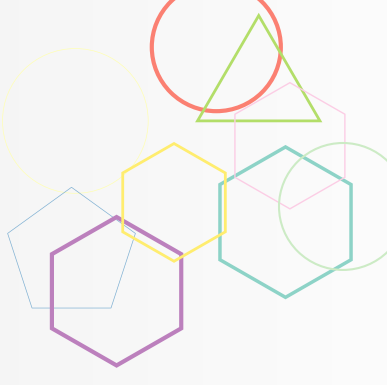[{"shape": "hexagon", "thickness": 2.5, "radius": 0.98, "center": [0.737, 0.423]}, {"shape": "circle", "thickness": 0.5, "radius": 0.94, "center": [0.194, 0.686]}, {"shape": "circle", "thickness": 3, "radius": 0.83, "center": [0.558, 0.878]}, {"shape": "pentagon", "thickness": 0.5, "radius": 0.87, "center": [0.185, 0.34]}, {"shape": "triangle", "thickness": 2, "radius": 0.91, "center": [0.668, 0.777]}, {"shape": "hexagon", "thickness": 1, "radius": 0.82, "center": [0.748, 0.621]}, {"shape": "hexagon", "thickness": 3, "radius": 0.96, "center": [0.301, 0.244]}, {"shape": "circle", "thickness": 1.5, "radius": 0.82, "center": [0.885, 0.464]}, {"shape": "hexagon", "thickness": 2, "radius": 0.76, "center": [0.449, 0.474]}]